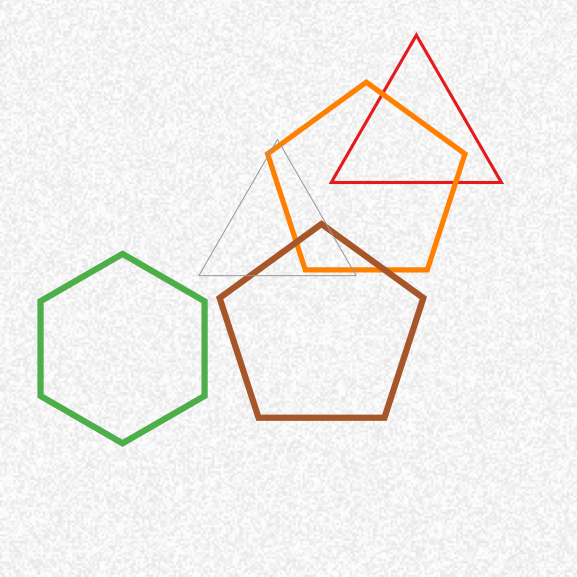[{"shape": "triangle", "thickness": 1.5, "radius": 0.85, "center": [0.721, 0.768]}, {"shape": "hexagon", "thickness": 3, "radius": 0.82, "center": [0.212, 0.396]}, {"shape": "pentagon", "thickness": 2.5, "radius": 0.9, "center": [0.634, 0.677]}, {"shape": "pentagon", "thickness": 3, "radius": 0.93, "center": [0.557, 0.426]}, {"shape": "triangle", "thickness": 0.5, "radius": 0.79, "center": [0.48, 0.6]}]